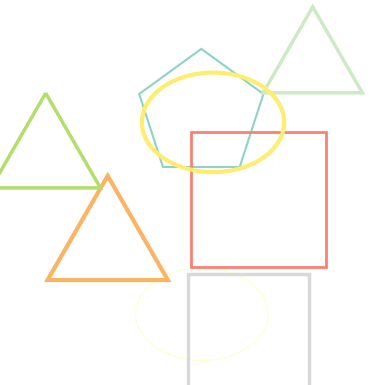[{"shape": "pentagon", "thickness": 1.5, "radius": 0.85, "center": [0.523, 0.703]}, {"shape": "oval", "thickness": 0.5, "radius": 0.86, "center": [0.524, 0.184]}, {"shape": "square", "thickness": 2, "radius": 0.88, "center": [0.671, 0.482]}, {"shape": "triangle", "thickness": 3, "radius": 0.9, "center": [0.28, 0.363]}, {"shape": "triangle", "thickness": 2.5, "radius": 0.82, "center": [0.119, 0.594]}, {"shape": "square", "thickness": 2.5, "radius": 0.78, "center": [0.645, 0.132]}, {"shape": "triangle", "thickness": 2.5, "radius": 0.74, "center": [0.812, 0.833]}, {"shape": "oval", "thickness": 3, "radius": 0.92, "center": [0.553, 0.682]}]